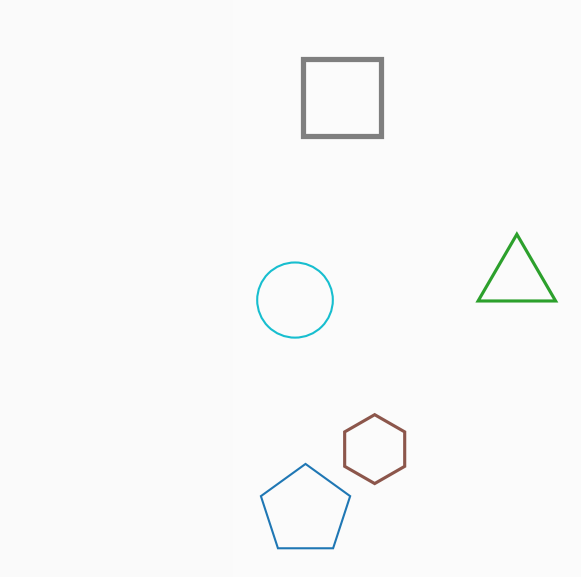[{"shape": "pentagon", "thickness": 1, "radius": 0.4, "center": [0.526, 0.115]}, {"shape": "triangle", "thickness": 1.5, "radius": 0.38, "center": [0.889, 0.516]}, {"shape": "hexagon", "thickness": 1.5, "radius": 0.3, "center": [0.645, 0.221]}, {"shape": "square", "thickness": 2.5, "radius": 0.33, "center": [0.588, 0.83]}, {"shape": "circle", "thickness": 1, "radius": 0.33, "center": [0.508, 0.48]}]